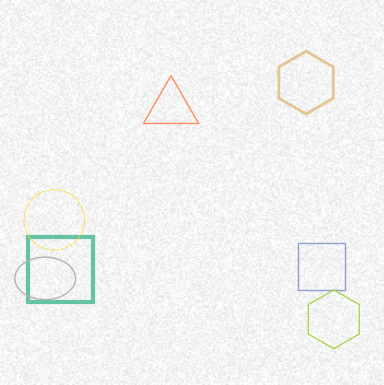[{"shape": "square", "thickness": 3, "radius": 0.42, "center": [0.157, 0.299]}, {"shape": "triangle", "thickness": 1, "radius": 0.41, "center": [0.444, 0.721]}, {"shape": "square", "thickness": 1, "radius": 0.31, "center": [0.836, 0.307]}, {"shape": "hexagon", "thickness": 1, "radius": 0.38, "center": [0.867, 0.171]}, {"shape": "circle", "thickness": 0.5, "radius": 0.39, "center": [0.141, 0.429]}, {"shape": "hexagon", "thickness": 2, "radius": 0.41, "center": [0.795, 0.785]}, {"shape": "oval", "thickness": 1, "radius": 0.39, "center": [0.117, 0.277]}]